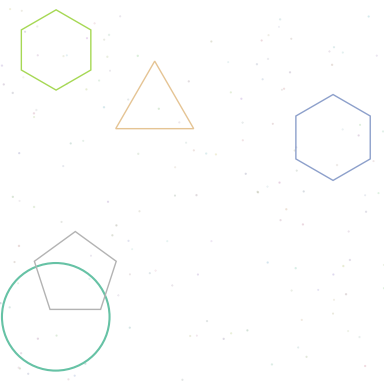[{"shape": "circle", "thickness": 1.5, "radius": 0.7, "center": [0.145, 0.177]}, {"shape": "hexagon", "thickness": 1, "radius": 0.56, "center": [0.865, 0.643]}, {"shape": "hexagon", "thickness": 1, "radius": 0.52, "center": [0.146, 0.87]}, {"shape": "triangle", "thickness": 1, "radius": 0.58, "center": [0.402, 0.724]}, {"shape": "pentagon", "thickness": 1, "radius": 0.56, "center": [0.196, 0.287]}]